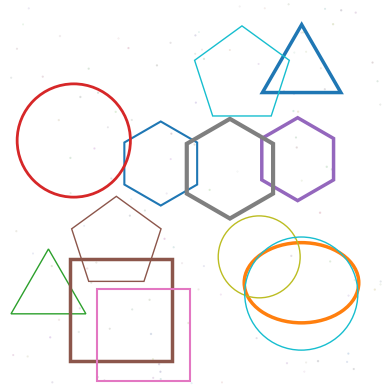[{"shape": "hexagon", "thickness": 1.5, "radius": 0.55, "center": [0.418, 0.575]}, {"shape": "triangle", "thickness": 2.5, "radius": 0.59, "center": [0.784, 0.818]}, {"shape": "oval", "thickness": 2.5, "radius": 0.74, "center": [0.783, 0.266]}, {"shape": "triangle", "thickness": 1, "radius": 0.56, "center": [0.126, 0.241]}, {"shape": "circle", "thickness": 2, "radius": 0.74, "center": [0.192, 0.635]}, {"shape": "hexagon", "thickness": 2.5, "radius": 0.54, "center": [0.773, 0.587]}, {"shape": "pentagon", "thickness": 1, "radius": 0.61, "center": [0.302, 0.368]}, {"shape": "square", "thickness": 2.5, "radius": 0.66, "center": [0.315, 0.196]}, {"shape": "square", "thickness": 1.5, "radius": 0.6, "center": [0.373, 0.13]}, {"shape": "hexagon", "thickness": 3, "radius": 0.65, "center": [0.597, 0.562]}, {"shape": "circle", "thickness": 1, "radius": 0.53, "center": [0.673, 0.333]}, {"shape": "pentagon", "thickness": 1, "radius": 0.65, "center": [0.628, 0.803]}, {"shape": "circle", "thickness": 1, "radius": 0.73, "center": [0.783, 0.237]}]